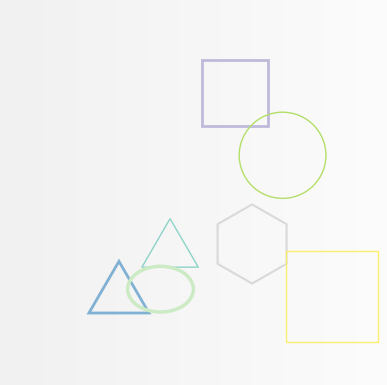[{"shape": "triangle", "thickness": 1, "radius": 0.42, "center": [0.439, 0.348]}, {"shape": "square", "thickness": 2, "radius": 0.43, "center": [0.606, 0.759]}, {"shape": "triangle", "thickness": 2, "radius": 0.45, "center": [0.307, 0.232]}, {"shape": "circle", "thickness": 1, "radius": 0.56, "center": [0.729, 0.597]}, {"shape": "hexagon", "thickness": 1.5, "radius": 0.51, "center": [0.651, 0.366]}, {"shape": "oval", "thickness": 2.5, "radius": 0.42, "center": [0.414, 0.249]}, {"shape": "square", "thickness": 1, "radius": 0.59, "center": [0.856, 0.231]}]